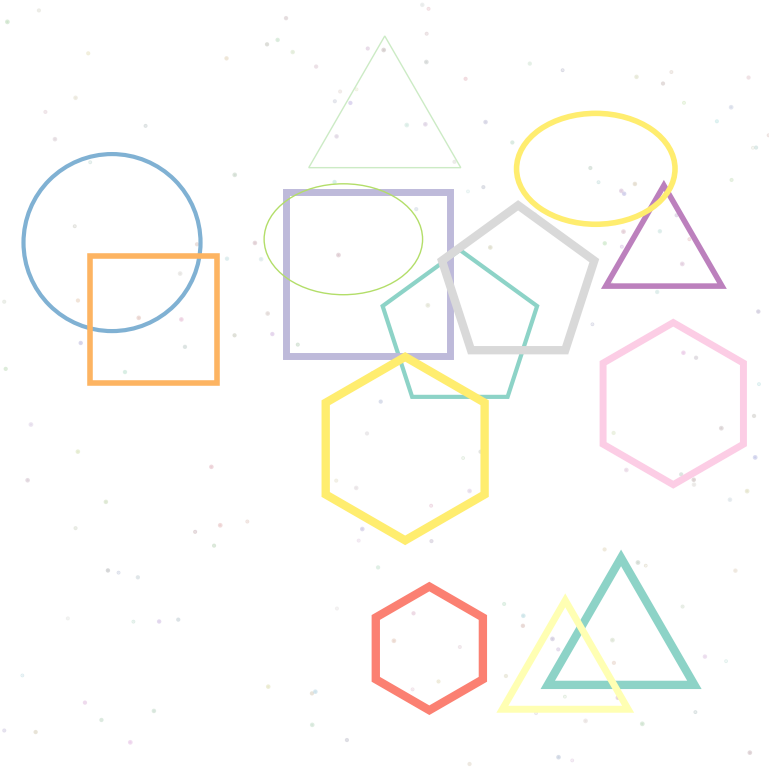[{"shape": "triangle", "thickness": 3, "radius": 0.55, "center": [0.807, 0.166]}, {"shape": "pentagon", "thickness": 1.5, "radius": 0.53, "center": [0.597, 0.57]}, {"shape": "triangle", "thickness": 2.5, "radius": 0.47, "center": [0.734, 0.126]}, {"shape": "square", "thickness": 2.5, "radius": 0.53, "center": [0.478, 0.644]}, {"shape": "hexagon", "thickness": 3, "radius": 0.4, "center": [0.558, 0.158]}, {"shape": "circle", "thickness": 1.5, "radius": 0.57, "center": [0.145, 0.685]}, {"shape": "square", "thickness": 2, "radius": 0.41, "center": [0.199, 0.585]}, {"shape": "oval", "thickness": 0.5, "radius": 0.51, "center": [0.446, 0.689]}, {"shape": "hexagon", "thickness": 2.5, "radius": 0.53, "center": [0.874, 0.476]}, {"shape": "pentagon", "thickness": 3, "radius": 0.52, "center": [0.673, 0.629]}, {"shape": "triangle", "thickness": 2, "radius": 0.44, "center": [0.862, 0.672]}, {"shape": "triangle", "thickness": 0.5, "radius": 0.57, "center": [0.5, 0.839]}, {"shape": "hexagon", "thickness": 3, "radius": 0.6, "center": [0.526, 0.417]}, {"shape": "oval", "thickness": 2, "radius": 0.51, "center": [0.774, 0.781]}]